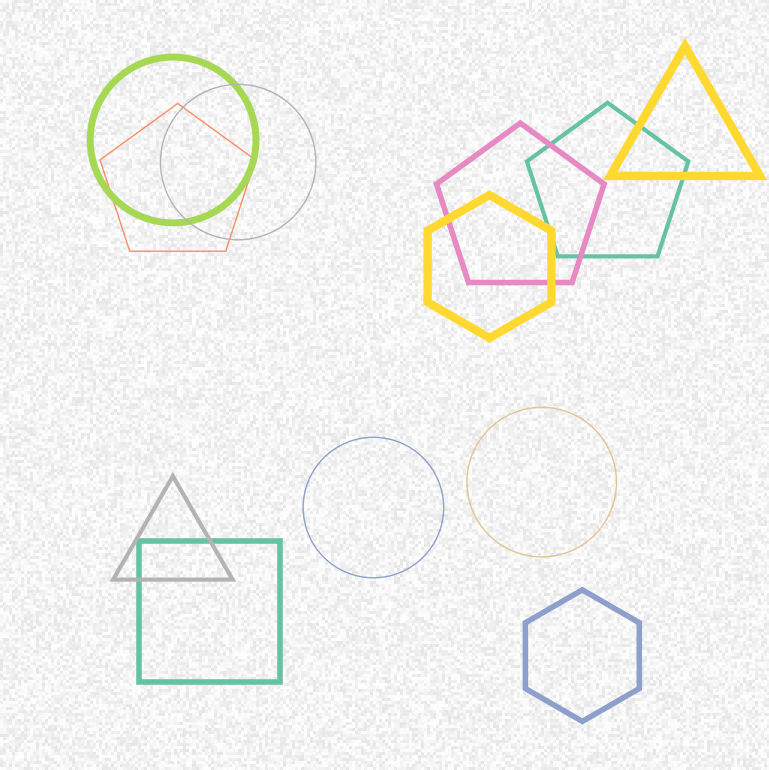[{"shape": "square", "thickness": 2, "radius": 0.46, "center": [0.272, 0.205]}, {"shape": "pentagon", "thickness": 1.5, "radius": 0.55, "center": [0.789, 0.756]}, {"shape": "pentagon", "thickness": 0.5, "radius": 0.53, "center": [0.231, 0.76]}, {"shape": "circle", "thickness": 0.5, "radius": 0.46, "center": [0.485, 0.341]}, {"shape": "hexagon", "thickness": 2, "radius": 0.43, "center": [0.756, 0.149]}, {"shape": "pentagon", "thickness": 2, "radius": 0.57, "center": [0.676, 0.726]}, {"shape": "circle", "thickness": 2.5, "radius": 0.54, "center": [0.225, 0.818]}, {"shape": "triangle", "thickness": 3, "radius": 0.56, "center": [0.89, 0.828]}, {"shape": "hexagon", "thickness": 3, "radius": 0.46, "center": [0.636, 0.654]}, {"shape": "circle", "thickness": 0.5, "radius": 0.49, "center": [0.703, 0.374]}, {"shape": "circle", "thickness": 0.5, "radius": 0.5, "center": [0.309, 0.789]}, {"shape": "triangle", "thickness": 1.5, "radius": 0.45, "center": [0.225, 0.292]}]